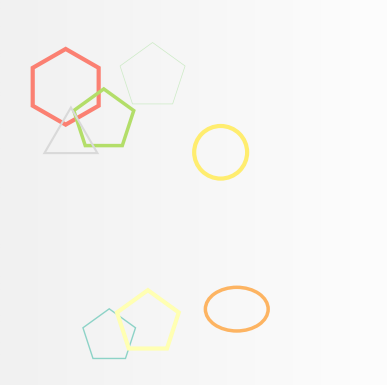[{"shape": "pentagon", "thickness": 1, "radius": 0.36, "center": [0.282, 0.127]}, {"shape": "pentagon", "thickness": 3, "radius": 0.42, "center": [0.382, 0.163]}, {"shape": "hexagon", "thickness": 3, "radius": 0.49, "center": [0.17, 0.775]}, {"shape": "oval", "thickness": 2.5, "radius": 0.41, "center": [0.611, 0.197]}, {"shape": "pentagon", "thickness": 2.5, "radius": 0.41, "center": [0.268, 0.688]}, {"shape": "triangle", "thickness": 1.5, "radius": 0.39, "center": [0.183, 0.642]}, {"shape": "pentagon", "thickness": 0.5, "radius": 0.44, "center": [0.394, 0.801]}, {"shape": "circle", "thickness": 3, "radius": 0.34, "center": [0.569, 0.604]}]